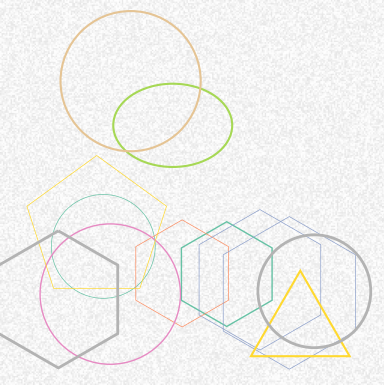[{"shape": "circle", "thickness": 0.5, "radius": 0.67, "center": [0.268, 0.36]}, {"shape": "hexagon", "thickness": 1, "radius": 0.68, "center": [0.589, 0.288]}, {"shape": "hexagon", "thickness": 0.5, "radius": 0.7, "center": [0.473, 0.29]}, {"shape": "hexagon", "thickness": 0.5, "radius": 0.91, "center": [0.675, 0.273]}, {"shape": "hexagon", "thickness": 0.5, "radius": 0.99, "center": [0.751, 0.239]}, {"shape": "circle", "thickness": 1, "radius": 0.91, "center": [0.286, 0.236]}, {"shape": "oval", "thickness": 1.5, "radius": 0.77, "center": [0.449, 0.674]}, {"shape": "triangle", "thickness": 1.5, "radius": 0.74, "center": [0.78, 0.149]}, {"shape": "pentagon", "thickness": 0.5, "radius": 0.95, "center": [0.251, 0.405]}, {"shape": "circle", "thickness": 1.5, "radius": 0.91, "center": [0.339, 0.789]}, {"shape": "circle", "thickness": 2, "radius": 0.73, "center": [0.816, 0.243]}, {"shape": "hexagon", "thickness": 2, "radius": 0.89, "center": [0.152, 0.222]}]